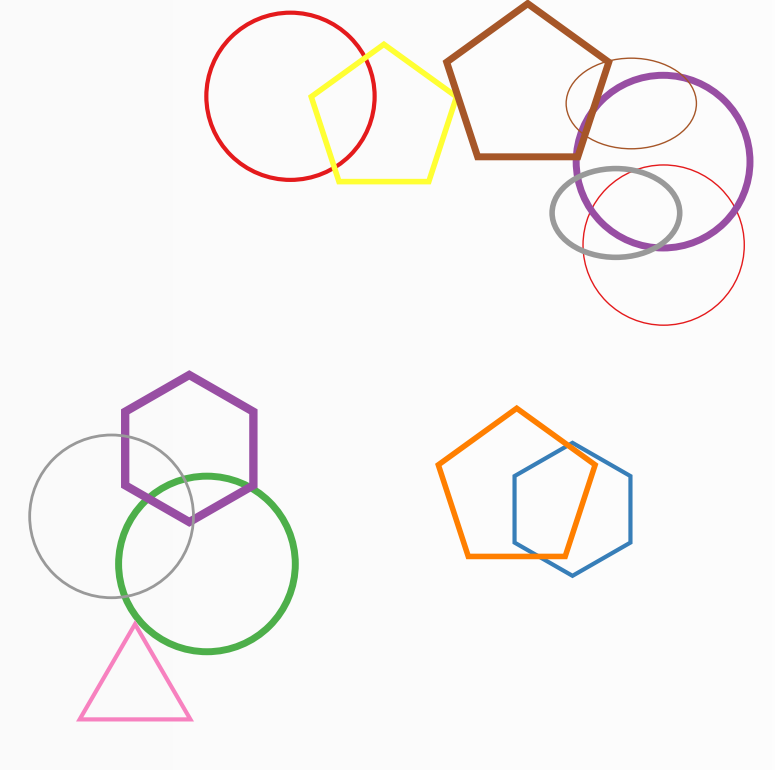[{"shape": "circle", "thickness": 0.5, "radius": 0.52, "center": [0.856, 0.682]}, {"shape": "circle", "thickness": 1.5, "radius": 0.54, "center": [0.375, 0.875]}, {"shape": "hexagon", "thickness": 1.5, "radius": 0.43, "center": [0.739, 0.339]}, {"shape": "circle", "thickness": 2.5, "radius": 0.57, "center": [0.267, 0.268]}, {"shape": "hexagon", "thickness": 3, "radius": 0.48, "center": [0.244, 0.418]}, {"shape": "circle", "thickness": 2.5, "radius": 0.56, "center": [0.856, 0.79]}, {"shape": "pentagon", "thickness": 2, "radius": 0.53, "center": [0.667, 0.363]}, {"shape": "pentagon", "thickness": 2, "radius": 0.49, "center": [0.495, 0.844]}, {"shape": "oval", "thickness": 0.5, "radius": 0.42, "center": [0.815, 0.866]}, {"shape": "pentagon", "thickness": 2.5, "radius": 0.55, "center": [0.681, 0.885]}, {"shape": "triangle", "thickness": 1.5, "radius": 0.41, "center": [0.174, 0.107]}, {"shape": "oval", "thickness": 2, "radius": 0.41, "center": [0.795, 0.723]}, {"shape": "circle", "thickness": 1, "radius": 0.53, "center": [0.144, 0.329]}]